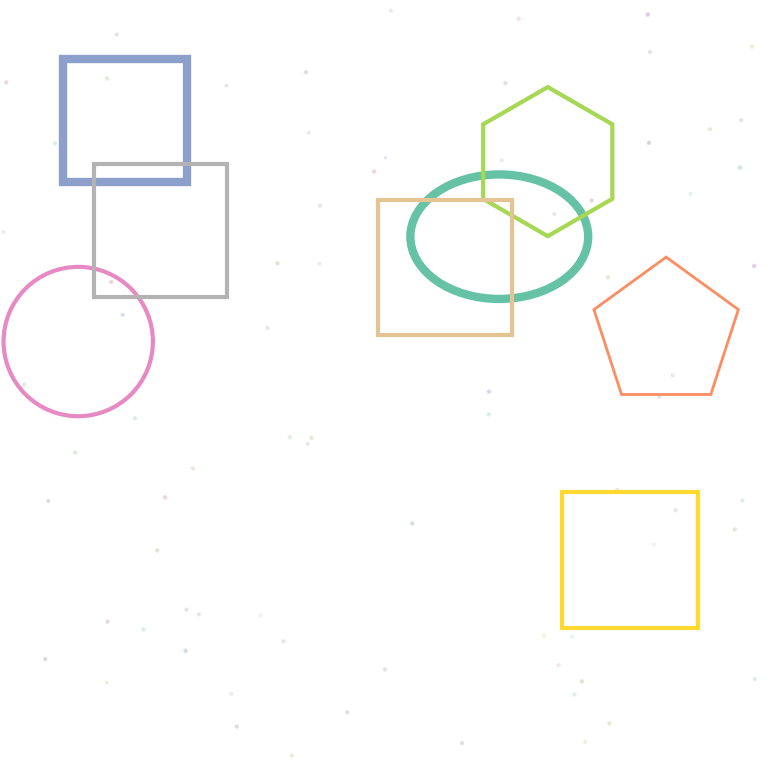[{"shape": "oval", "thickness": 3, "radius": 0.58, "center": [0.648, 0.693]}, {"shape": "pentagon", "thickness": 1, "radius": 0.49, "center": [0.865, 0.567]}, {"shape": "square", "thickness": 3, "radius": 0.4, "center": [0.162, 0.844]}, {"shape": "circle", "thickness": 1.5, "radius": 0.48, "center": [0.102, 0.556]}, {"shape": "hexagon", "thickness": 1.5, "radius": 0.48, "center": [0.711, 0.79]}, {"shape": "square", "thickness": 1.5, "radius": 0.44, "center": [0.818, 0.272]}, {"shape": "square", "thickness": 1.5, "radius": 0.44, "center": [0.578, 0.652]}, {"shape": "square", "thickness": 1.5, "radius": 0.43, "center": [0.208, 0.7]}]